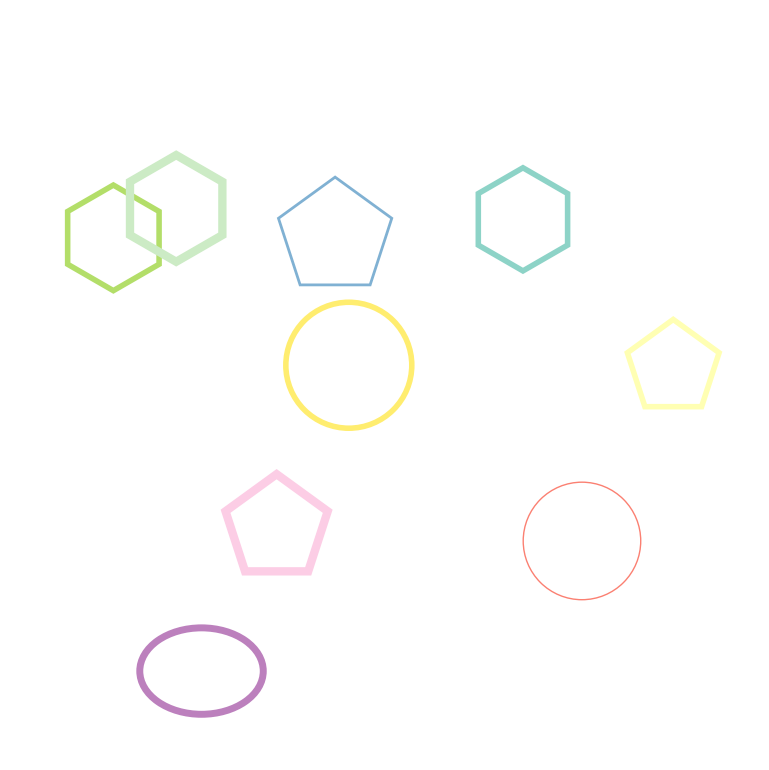[{"shape": "hexagon", "thickness": 2, "radius": 0.33, "center": [0.679, 0.715]}, {"shape": "pentagon", "thickness": 2, "radius": 0.31, "center": [0.874, 0.523]}, {"shape": "circle", "thickness": 0.5, "radius": 0.38, "center": [0.756, 0.297]}, {"shape": "pentagon", "thickness": 1, "radius": 0.39, "center": [0.435, 0.693]}, {"shape": "hexagon", "thickness": 2, "radius": 0.34, "center": [0.147, 0.691]}, {"shape": "pentagon", "thickness": 3, "radius": 0.35, "center": [0.359, 0.314]}, {"shape": "oval", "thickness": 2.5, "radius": 0.4, "center": [0.262, 0.128]}, {"shape": "hexagon", "thickness": 3, "radius": 0.35, "center": [0.229, 0.729]}, {"shape": "circle", "thickness": 2, "radius": 0.41, "center": [0.453, 0.526]}]